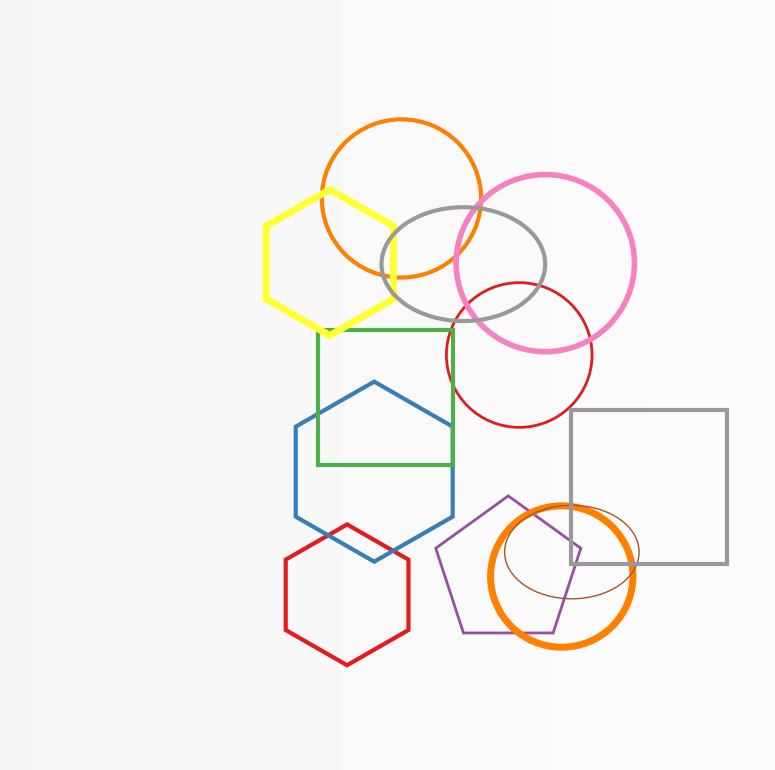[{"shape": "circle", "thickness": 1, "radius": 0.47, "center": [0.67, 0.539]}, {"shape": "hexagon", "thickness": 1.5, "radius": 0.46, "center": [0.448, 0.227]}, {"shape": "hexagon", "thickness": 1.5, "radius": 0.58, "center": [0.483, 0.387]}, {"shape": "square", "thickness": 1.5, "radius": 0.44, "center": [0.497, 0.483]}, {"shape": "pentagon", "thickness": 1, "radius": 0.49, "center": [0.656, 0.258]}, {"shape": "circle", "thickness": 1.5, "radius": 0.51, "center": [0.518, 0.742]}, {"shape": "circle", "thickness": 2.5, "radius": 0.46, "center": [0.725, 0.251]}, {"shape": "hexagon", "thickness": 2.5, "radius": 0.47, "center": [0.426, 0.659]}, {"shape": "oval", "thickness": 0.5, "radius": 0.43, "center": [0.738, 0.283]}, {"shape": "circle", "thickness": 2, "radius": 0.58, "center": [0.704, 0.658]}, {"shape": "square", "thickness": 1.5, "radius": 0.5, "center": [0.838, 0.367]}, {"shape": "oval", "thickness": 1.5, "radius": 0.53, "center": [0.598, 0.657]}]